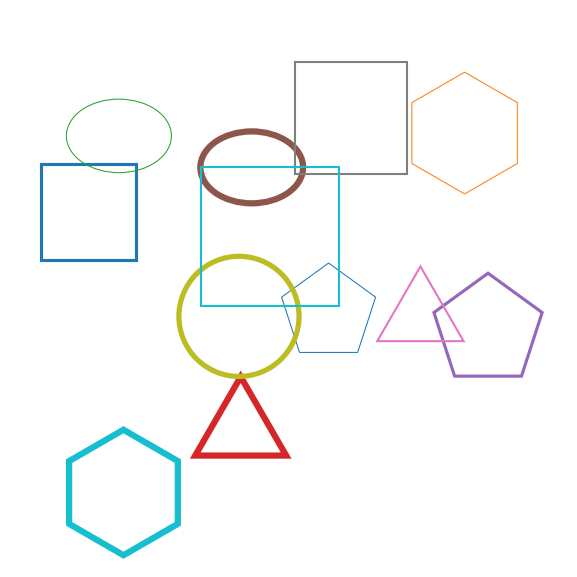[{"shape": "pentagon", "thickness": 0.5, "radius": 0.43, "center": [0.569, 0.458]}, {"shape": "square", "thickness": 1.5, "radius": 0.41, "center": [0.153, 0.632]}, {"shape": "hexagon", "thickness": 0.5, "radius": 0.53, "center": [0.805, 0.769]}, {"shape": "oval", "thickness": 0.5, "radius": 0.45, "center": [0.206, 0.764]}, {"shape": "triangle", "thickness": 3, "radius": 0.45, "center": [0.417, 0.256]}, {"shape": "pentagon", "thickness": 1.5, "radius": 0.49, "center": [0.845, 0.428]}, {"shape": "oval", "thickness": 3, "radius": 0.44, "center": [0.436, 0.709]}, {"shape": "triangle", "thickness": 1, "radius": 0.43, "center": [0.728, 0.452]}, {"shape": "square", "thickness": 1, "radius": 0.48, "center": [0.608, 0.795]}, {"shape": "circle", "thickness": 2.5, "radius": 0.52, "center": [0.414, 0.451]}, {"shape": "square", "thickness": 1, "radius": 0.6, "center": [0.468, 0.589]}, {"shape": "hexagon", "thickness": 3, "radius": 0.54, "center": [0.214, 0.146]}]